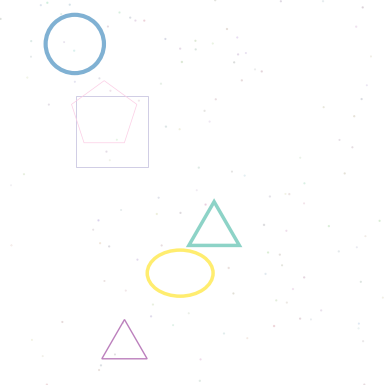[{"shape": "triangle", "thickness": 2.5, "radius": 0.38, "center": [0.556, 0.4]}, {"shape": "square", "thickness": 0.5, "radius": 0.46, "center": [0.291, 0.659]}, {"shape": "circle", "thickness": 3, "radius": 0.38, "center": [0.194, 0.886]}, {"shape": "pentagon", "thickness": 0.5, "radius": 0.45, "center": [0.271, 0.701]}, {"shape": "triangle", "thickness": 1, "radius": 0.34, "center": [0.323, 0.102]}, {"shape": "oval", "thickness": 2.5, "radius": 0.43, "center": [0.468, 0.291]}]